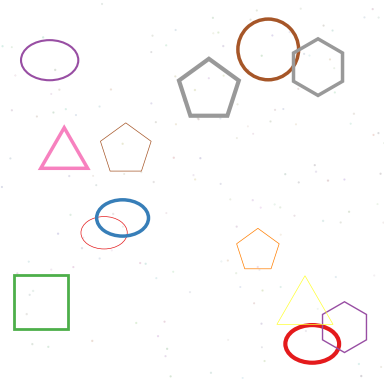[{"shape": "oval", "thickness": 0.5, "radius": 0.3, "center": [0.27, 0.395]}, {"shape": "oval", "thickness": 3, "radius": 0.35, "center": [0.811, 0.107]}, {"shape": "oval", "thickness": 2.5, "radius": 0.34, "center": [0.318, 0.434]}, {"shape": "square", "thickness": 2, "radius": 0.35, "center": [0.107, 0.215]}, {"shape": "hexagon", "thickness": 1, "radius": 0.33, "center": [0.895, 0.15]}, {"shape": "oval", "thickness": 1.5, "radius": 0.37, "center": [0.129, 0.844]}, {"shape": "pentagon", "thickness": 0.5, "radius": 0.29, "center": [0.67, 0.349]}, {"shape": "triangle", "thickness": 0.5, "radius": 0.42, "center": [0.792, 0.2]}, {"shape": "circle", "thickness": 2.5, "radius": 0.39, "center": [0.697, 0.872]}, {"shape": "pentagon", "thickness": 0.5, "radius": 0.35, "center": [0.327, 0.612]}, {"shape": "triangle", "thickness": 2.5, "radius": 0.35, "center": [0.167, 0.598]}, {"shape": "hexagon", "thickness": 2.5, "radius": 0.37, "center": [0.826, 0.826]}, {"shape": "pentagon", "thickness": 3, "radius": 0.41, "center": [0.543, 0.766]}]